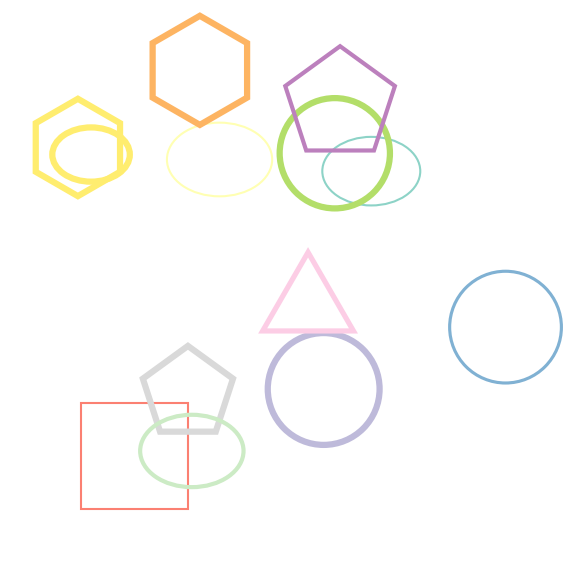[{"shape": "oval", "thickness": 1, "radius": 0.42, "center": [0.643, 0.703]}, {"shape": "oval", "thickness": 1, "radius": 0.46, "center": [0.38, 0.723]}, {"shape": "circle", "thickness": 3, "radius": 0.48, "center": [0.56, 0.326]}, {"shape": "square", "thickness": 1, "radius": 0.46, "center": [0.233, 0.209]}, {"shape": "circle", "thickness": 1.5, "radius": 0.48, "center": [0.875, 0.433]}, {"shape": "hexagon", "thickness": 3, "radius": 0.47, "center": [0.346, 0.877]}, {"shape": "circle", "thickness": 3, "radius": 0.48, "center": [0.58, 0.734]}, {"shape": "triangle", "thickness": 2.5, "radius": 0.45, "center": [0.533, 0.471]}, {"shape": "pentagon", "thickness": 3, "radius": 0.41, "center": [0.325, 0.318]}, {"shape": "pentagon", "thickness": 2, "radius": 0.5, "center": [0.589, 0.819]}, {"shape": "oval", "thickness": 2, "radius": 0.45, "center": [0.332, 0.218]}, {"shape": "oval", "thickness": 3, "radius": 0.34, "center": [0.158, 0.732]}, {"shape": "hexagon", "thickness": 3, "radius": 0.42, "center": [0.135, 0.744]}]